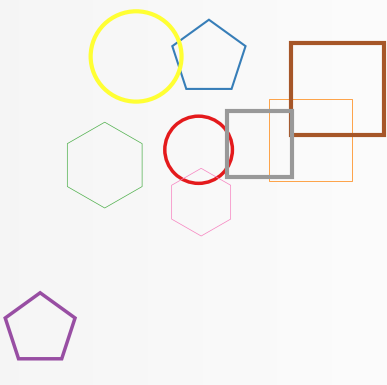[{"shape": "circle", "thickness": 2.5, "radius": 0.44, "center": [0.513, 0.611]}, {"shape": "pentagon", "thickness": 1.5, "radius": 0.5, "center": [0.539, 0.849]}, {"shape": "hexagon", "thickness": 0.5, "radius": 0.56, "center": [0.27, 0.571]}, {"shape": "pentagon", "thickness": 2.5, "radius": 0.47, "center": [0.104, 0.145]}, {"shape": "square", "thickness": 0.5, "radius": 0.53, "center": [0.801, 0.637]}, {"shape": "circle", "thickness": 3, "radius": 0.59, "center": [0.351, 0.853]}, {"shape": "square", "thickness": 3, "radius": 0.6, "center": [0.871, 0.768]}, {"shape": "hexagon", "thickness": 0.5, "radius": 0.44, "center": [0.519, 0.475]}, {"shape": "square", "thickness": 3, "radius": 0.42, "center": [0.669, 0.626]}]